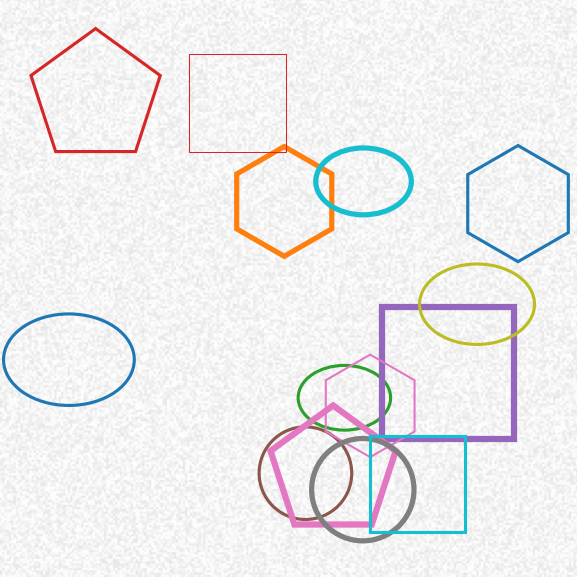[{"shape": "oval", "thickness": 1.5, "radius": 0.57, "center": [0.119, 0.376]}, {"shape": "hexagon", "thickness": 1.5, "radius": 0.5, "center": [0.897, 0.647]}, {"shape": "hexagon", "thickness": 2.5, "radius": 0.48, "center": [0.492, 0.65]}, {"shape": "oval", "thickness": 1.5, "radius": 0.4, "center": [0.596, 0.31]}, {"shape": "square", "thickness": 0.5, "radius": 0.42, "center": [0.411, 0.821]}, {"shape": "pentagon", "thickness": 1.5, "radius": 0.59, "center": [0.166, 0.832]}, {"shape": "square", "thickness": 3, "radius": 0.57, "center": [0.776, 0.353]}, {"shape": "circle", "thickness": 1.5, "radius": 0.4, "center": [0.529, 0.18]}, {"shape": "hexagon", "thickness": 1, "radius": 0.44, "center": [0.641, 0.296]}, {"shape": "pentagon", "thickness": 3, "radius": 0.57, "center": [0.577, 0.183]}, {"shape": "circle", "thickness": 2.5, "radius": 0.44, "center": [0.628, 0.151]}, {"shape": "oval", "thickness": 1.5, "radius": 0.5, "center": [0.826, 0.472]}, {"shape": "square", "thickness": 1.5, "radius": 0.41, "center": [0.723, 0.161]}, {"shape": "oval", "thickness": 2.5, "radius": 0.41, "center": [0.63, 0.685]}]